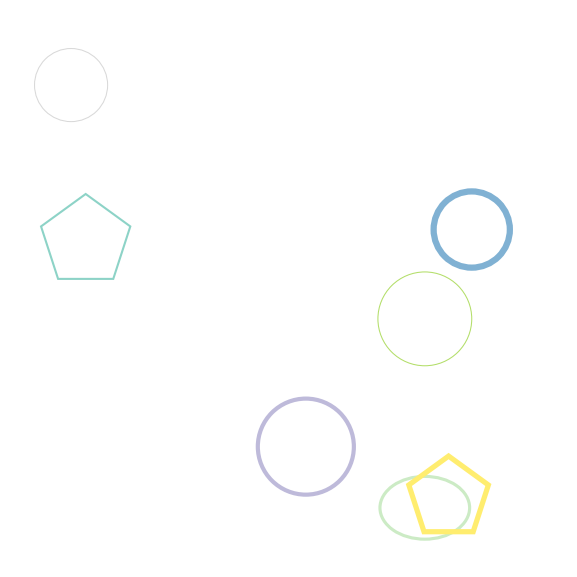[{"shape": "pentagon", "thickness": 1, "radius": 0.41, "center": [0.148, 0.582]}, {"shape": "circle", "thickness": 2, "radius": 0.42, "center": [0.53, 0.226]}, {"shape": "circle", "thickness": 3, "radius": 0.33, "center": [0.817, 0.602]}, {"shape": "circle", "thickness": 0.5, "radius": 0.41, "center": [0.736, 0.447]}, {"shape": "circle", "thickness": 0.5, "radius": 0.32, "center": [0.123, 0.852]}, {"shape": "oval", "thickness": 1.5, "radius": 0.39, "center": [0.736, 0.12]}, {"shape": "pentagon", "thickness": 2.5, "radius": 0.36, "center": [0.777, 0.137]}]